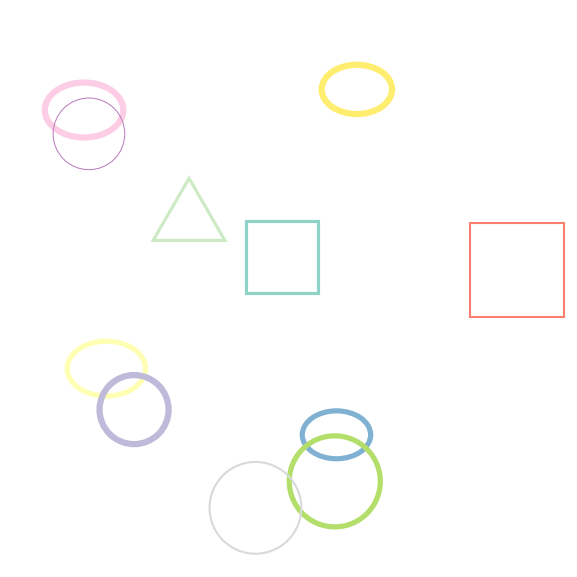[{"shape": "square", "thickness": 1.5, "radius": 0.31, "center": [0.488, 0.555]}, {"shape": "oval", "thickness": 2.5, "radius": 0.34, "center": [0.184, 0.361]}, {"shape": "circle", "thickness": 3, "radius": 0.3, "center": [0.232, 0.29]}, {"shape": "square", "thickness": 1, "radius": 0.41, "center": [0.895, 0.531]}, {"shape": "oval", "thickness": 2.5, "radius": 0.3, "center": [0.583, 0.246]}, {"shape": "circle", "thickness": 2.5, "radius": 0.39, "center": [0.58, 0.166]}, {"shape": "oval", "thickness": 3, "radius": 0.34, "center": [0.146, 0.809]}, {"shape": "circle", "thickness": 1, "radius": 0.4, "center": [0.442, 0.12]}, {"shape": "circle", "thickness": 0.5, "radius": 0.31, "center": [0.154, 0.767]}, {"shape": "triangle", "thickness": 1.5, "radius": 0.36, "center": [0.327, 0.619]}, {"shape": "oval", "thickness": 3, "radius": 0.3, "center": [0.618, 0.844]}]